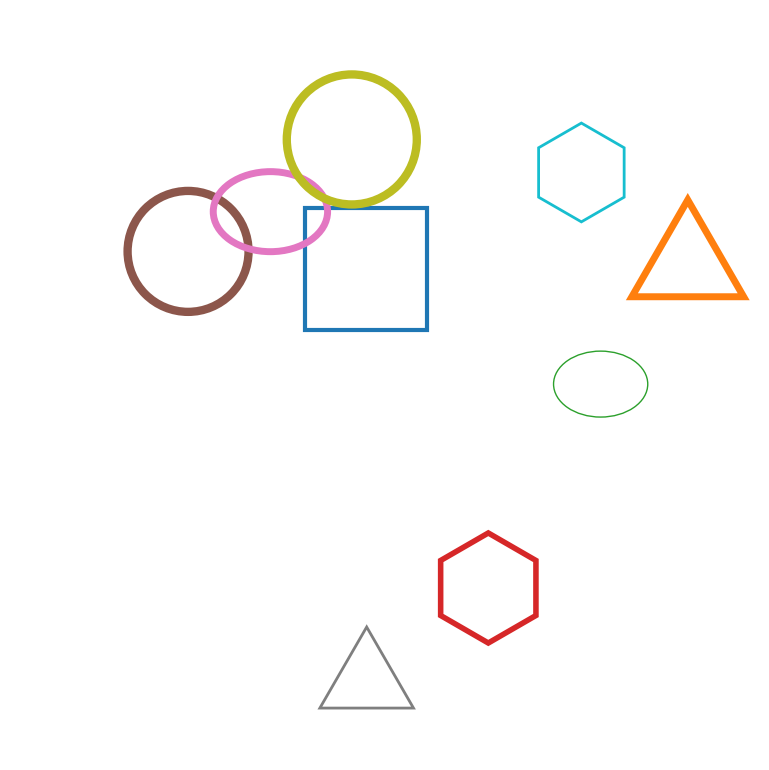[{"shape": "square", "thickness": 1.5, "radius": 0.4, "center": [0.475, 0.651]}, {"shape": "triangle", "thickness": 2.5, "radius": 0.42, "center": [0.893, 0.657]}, {"shape": "oval", "thickness": 0.5, "radius": 0.31, "center": [0.78, 0.501]}, {"shape": "hexagon", "thickness": 2, "radius": 0.36, "center": [0.634, 0.236]}, {"shape": "circle", "thickness": 3, "radius": 0.39, "center": [0.244, 0.674]}, {"shape": "oval", "thickness": 2.5, "radius": 0.37, "center": [0.351, 0.725]}, {"shape": "triangle", "thickness": 1, "radius": 0.35, "center": [0.476, 0.116]}, {"shape": "circle", "thickness": 3, "radius": 0.42, "center": [0.457, 0.819]}, {"shape": "hexagon", "thickness": 1, "radius": 0.32, "center": [0.755, 0.776]}]